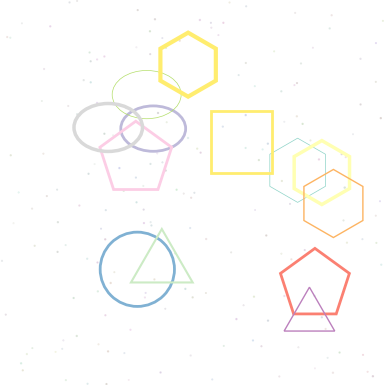[{"shape": "hexagon", "thickness": 0.5, "radius": 0.42, "center": [0.773, 0.558]}, {"shape": "hexagon", "thickness": 2.5, "radius": 0.42, "center": [0.836, 0.552]}, {"shape": "oval", "thickness": 2, "radius": 0.42, "center": [0.398, 0.666]}, {"shape": "pentagon", "thickness": 2, "radius": 0.47, "center": [0.818, 0.261]}, {"shape": "circle", "thickness": 2, "radius": 0.48, "center": [0.357, 0.301]}, {"shape": "hexagon", "thickness": 1, "radius": 0.44, "center": [0.866, 0.471]}, {"shape": "oval", "thickness": 0.5, "radius": 0.45, "center": [0.381, 0.754]}, {"shape": "pentagon", "thickness": 2, "radius": 0.49, "center": [0.353, 0.587]}, {"shape": "oval", "thickness": 2.5, "radius": 0.44, "center": [0.281, 0.669]}, {"shape": "triangle", "thickness": 1, "radius": 0.38, "center": [0.804, 0.178]}, {"shape": "triangle", "thickness": 1.5, "radius": 0.46, "center": [0.42, 0.313]}, {"shape": "hexagon", "thickness": 3, "radius": 0.42, "center": [0.489, 0.832]}, {"shape": "square", "thickness": 2, "radius": 0.4, "center": [0.628, 0.631]}]